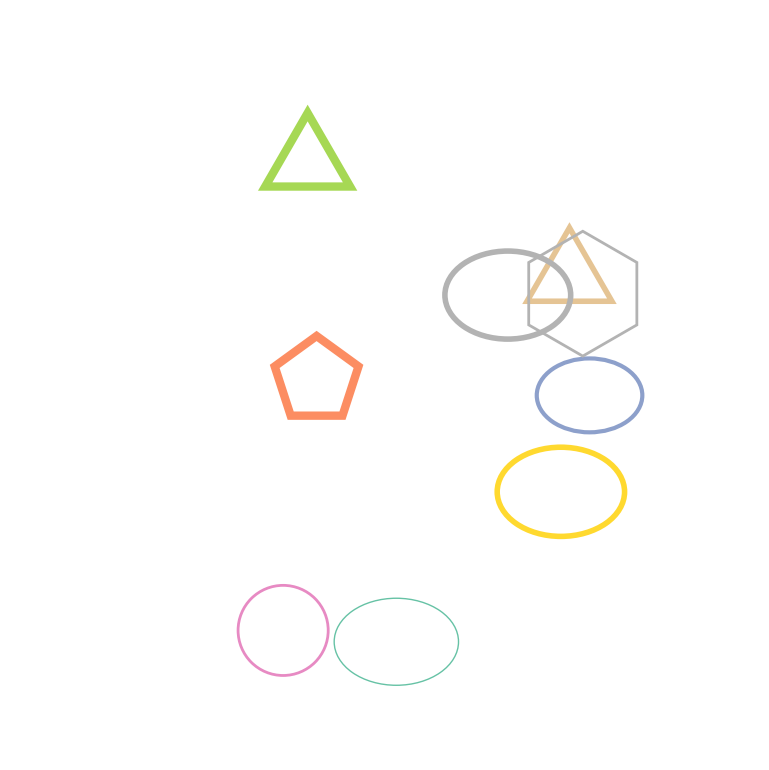[{"shape": "oval", "thickness": 0.5, "radius": 0.4, "center": [0.515, 0.167]}, {"shape": "pentagon", "thickness": 3, "radius": 0.29, "center": [0.411, 0.506]}, {"shape": "oval", "thickness": 1.5, "radius": 0.34, "center": [0.766, 0.487]}, {"shape": "circle", "thickness": 1, "radius": 0.29, "center": [0.368, 0.181]}, {"shape": "triangle", "thickness": 3, "radius": 0.32, "center": [0.4, 0.79]}, {"shape": "oval", "thickness": 2, "radius": 0.41, "center": [0.728, 0.361]}, {"shape": "triangle", "thickness": 2, "radius": 0.32, "center": [0.74, 0.641]}, {"shape": "hexagon", "thickness": 1, "radius": 0.41, "center": [0.757, 0.619]}, {"shape": "oval", "thickness": 2, "radius": 0.41, "center": [0.659, 0.617]}]